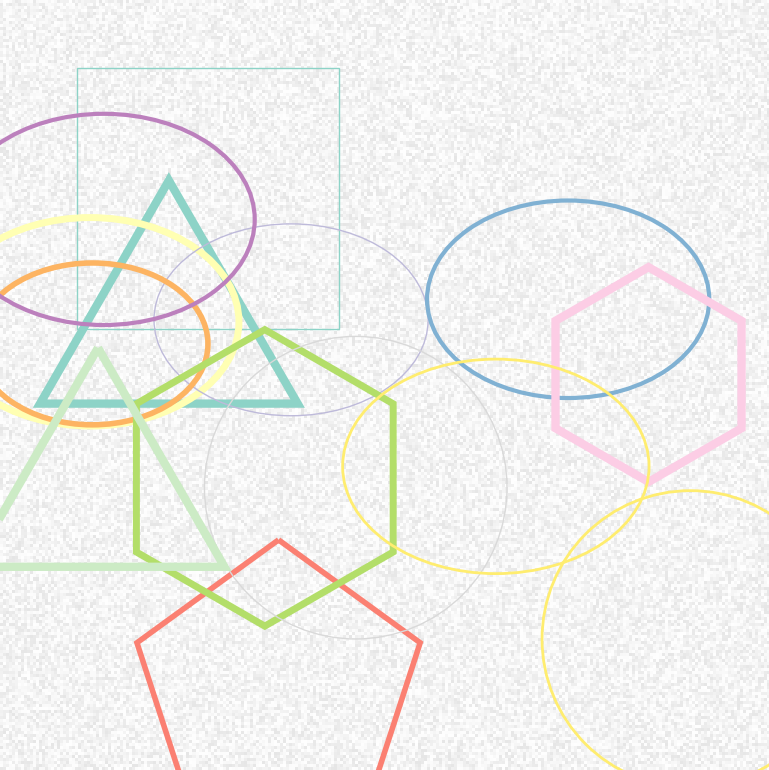[{"shape": "square", "thickness": 0.5, "radius": 0.85, "center": [0.27, 0.742]}, {"shape": "triangle", "thickness": 3, "radius": 0.97, "center": [0.219, 0.572]}, {"shape": "oval", "thickness": 2.5, "radius": 0.97, "center": [0.117, 0.582]}, {"shape": "oval", "thickness": 0.5, "radius": 0.89, "center": [0.378, 0.585]}, {"shape": "pentagon", "thickness": 2, "radius": 0.97, "center": [0.362, 0.106]}, {"shape": "oval", "thickness": 1.5, "radius": 0.92, "center": [0.738, 0.611]}, {"shape": "oval", "thickness": 2, "radius": 0.75, "center": [0.12, 0.553]}, {"shape": "hexagon", "thickness": 2.5, "radius": 0.96, "center": [0.344, 0.379]}, {"shape": "hexagon", "thickness": 3, "radius": 0.7, "center": [0.842, 0.514]}, {"shape": "circle", "thickness": 0.5, "radius": 0.98, "center": [0.462, 0.367]}, {"shape": "oval", "thickness": 1.5, "radius": 0.98, "center": [0.135, 0.715]}, {"shape": "triangle", "thickness": 3, "radius": 0.95, "center": [0.127, 0.359]}, {"shape": "circle", "thickness": 1, "radius": 0.96, "center": [0.897, 0.17]}, {"shape": "oval", "thickness": 1, "radius": 0.99, "center": [0.644, 0.394]}]